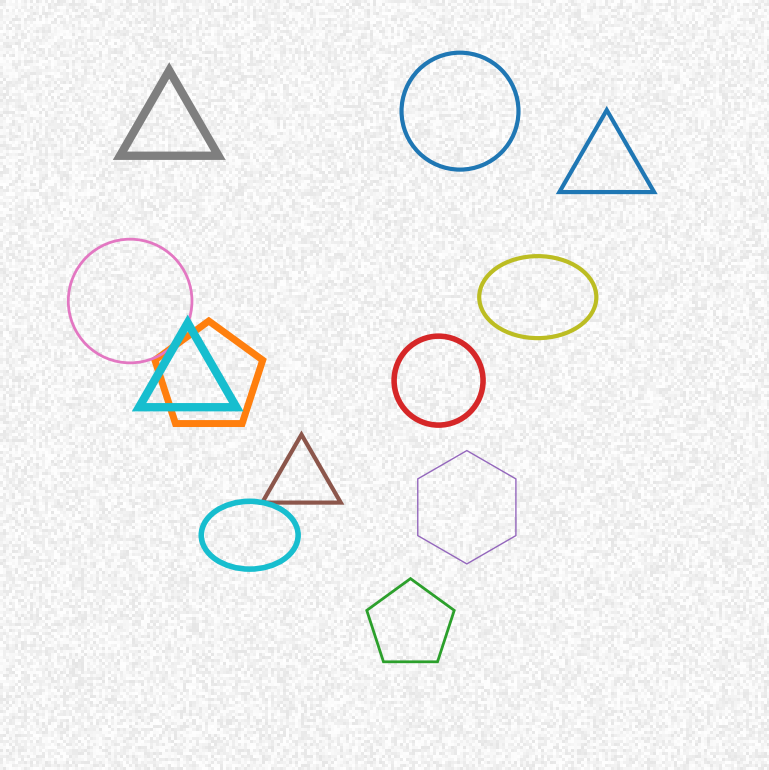[{"shape": "triangle", "thickness": 1.5, "radius": 0.36, "center": [0.788, 0.786]}, {"shape": "circle", "thickness": 1.5, "radius": 0.38, "center": [0.597, 0.856]}, {"shape": "pentagon", "thickness": 2.5, "radius": 0.37, "center": [0.271, 0.509]}, {"shape": "pentagon", "thickness": 1, "radius": 0.3, "center": [0.533, 0.189]}, {"shape": "circle", "thickness": 2, "radius": 0.29, "center": [0.57, 0.506]}, {"shape": "hexagon", "thickness": 0.5, "radius": 0.37, "center": [0.606, 0.341]}, {"shape": "triangle", "thickness": 1.5, "radius": 0.29, "center": [0.392, 0.377]}, {"shape": "circle", "thickness": 1, "radius": 0.4, "center": [0.169, 0.609]}, {"shape": "triangle", "thickness": 3, "radius": 0.37, "center": [0.22, 0.835]}, {"shape": "oval", "thickness": 1.5, "radius": 0.38, "center": [0.698, 0.614]}, {"shape": "oval", "thickness": 2, "radius": 0.31, "center": [0.324, 0.305]}, {"shape": "triangle", "thickness": 3, "radius": 0.36, "center": [0.244, 0.508]}]